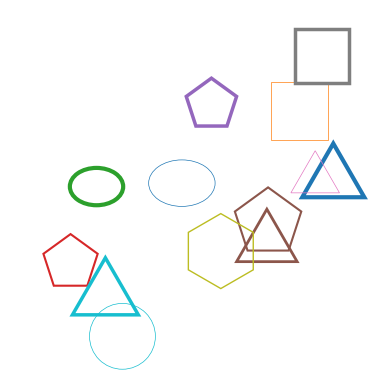[{"shape": "triangle", "thickness": 3, "radius": 0.47, "center": [0.866, 0.534]}, {"shape": "oval", "thickness": 0.5, "radius": 0.43, "center": [0.472, 0.524]}, {"shape": "square", "thickness": 0.5, "radius": 0.37, "center": [0.778, 0.711]}, {"shape": "oval", "thickness": 3, "radius": 0.35, "center": [0.251, 0.515]}, {"shape": "pentagon", "thickness": 1.5, "radius": 0.37, "center": [0.183, 0.318]}, {"shape": "pentagon", "thickness": 2.5, "radius": 0.34, "center": [0.549, 0.728]}, {"shape": "pentagon", "thickness": 1.5, "radius": 0.45, "center": [0.696, 0.423]}, {"shape": "triangle", "thickness": 2, "radius": 0.45, "center": [0.693, 0.366]}, {"shape": "triangle", "thickness": 0.5, "radius": 0.36, "center": [0.819, 0.536]}, {"shape": "square", "thickness": 2.5, "radius": 0.35, "center": [0.836, 0.855]}, {"shape": "hexagon", "thickness": 1, "radius": 0.49, "center": [0.574, 0.348]}, {"shape": "circle", "thickness": 0.5, "radius": 0.43, "center": [0.318, 0.126]}, {"shape": "triangle", "thickness": 2.5, "radius": 0.49, "center": [0.274, 0.232]}]